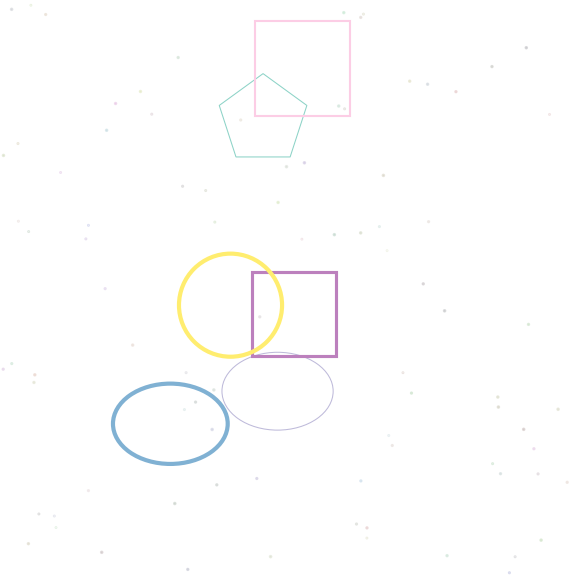[{"shape": "pentagon", "thickness": 0.5, "radius": 0.4, "center": [0.456, 0.792]}, {"shape": "oval", "thickness": 0.5, "radius": 0.48, "center": [0.481, 0.322]}, {"shape": "oval", "thickness": 2, "radius": 0.5, "center": [0.295, 0.265]}, {"shape": "square", "thickness": 1, "radius": 0.41, "center": [0.524, 0.88]}, {"shape": "square", "thickness": 1.5, "radius": 0.37, "center": [0.51, 0.455]}, {"shape": "circle", "thickness": 2, "radius": 0.45, "center": [0.399, 0.471]}]